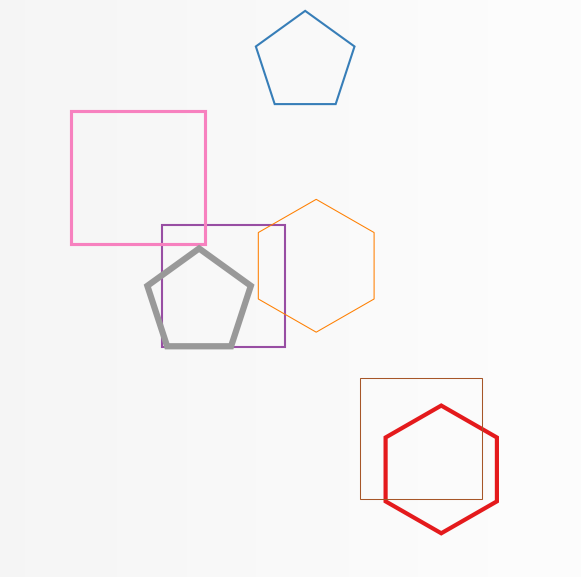[{"shape": "hexagon", "thickness": 2, "radius": 0.55, "center": [0.759, 0.186]}, {"shape": "pentagon", "thickness": 1, "radius": 0.45, "center": [0.525, 0.891]}, {"shape": "square", "thickness": 1, "radius": 0.53, "center": [0.385, 0.504]}, {"shape": "hexagon", "thickness": 0.5, "radius": 0.58, "center": [0.544, 0.539]}, {"shape": "square", "thickness": 0.5, "radius": 0.52, "center": [0.725, 0.24]}, {"shape": "square", "thickness": 1.5, "radius": 0.58, "center": [0.238, 0.692]}, {"shape": "pentagon", "thickness": 3, "radius": 0.47, "center": [0.343, 0.475]}]